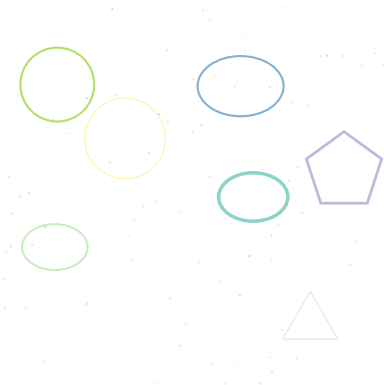[{"shape": "oval", "thickness": 2.5, "radius": 0.45, "center": [0.658, 0.488]}, {"shape": "pentagon", "thickness": 2, "radius": 0.51, "center": [0.894, 0.555]}, {"shape": "oval", "thickness": 1.5, "radius": 0.56, "center": [0.625, 0.776]}, {"shape": "circle", "thickness": 1.5, "radius": 0.48, "center": [0.149, 0.78]}, {"shape": "triangle", "thickness": 0.5, "radius": 0.41, "center": [0.806, 0.161]}, {"shape": "oval", "thickness": 1.5, "radius": 0.43, "center": [0.142, 0.358]}, {"shape": "circle", "thickness": 0.5, "radius": 0.52, "center": [0.325, 0.64]}]